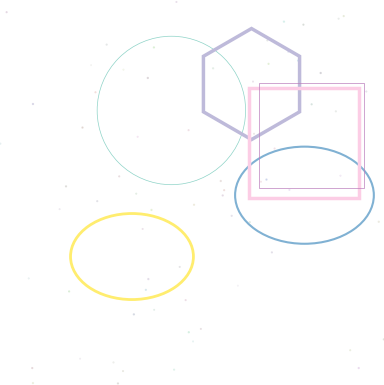[{"shape": "circle", "thickness": 0.5, "radius": 0.96, "center": [0.445, 0.713]}, {"shape": "hexagon", "thickness": 2.5, "radius": 0.72, "center": [0.653, 0.782]}, {"shape": "oval", "thickness": 1.5, "radius": 0.9, "center": [0.791, 0.493]}, {"shape": "square", "thickness": 2.5, "radius": 0.71, "center": [0.789, 0.629]}, {"shape": "square", "thickness": 0.5, "radius": 0.68, "center": [0.81, 0.647]}, {"shape": "oval", "thickness": 2, "radius": 0.8, "center": [0.343, 0.334]}]